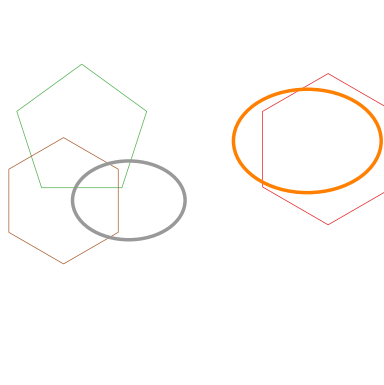[{"shape": "hexagon", "thickness": 0.5, "radius": 0.98, "center": [0.852, 0.612]}, {"shape": "pentagon", "thickness": 0.5, "radius": 0.89, "center": [0.212, 0.656]}, {"shape": "oval", "thickness": 2.5, "radius": 0.96, "center": [0.798, 0.634]}, {"shape": "hexagon", "thickness": 0.5, "radius": 0.82, "center": [0.165, 0.479]}, {"shape": "oval", "thickness": 2.5, "radius": 0.73, "center": [0.335, 0.48]}]